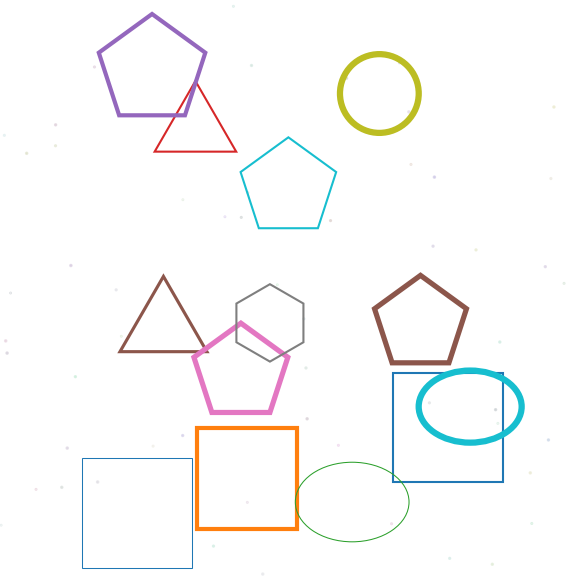[{"shape": "square", "thickness": 1, "radius": 0.47, "center": [0.776, 0.259]}, {"shape": "square", "thickness": 0.5, "radius": 0.48, "center": [0.237, 0.111]}, {"shape": "square", "thickness": 2, "radius": 0.44, "center": [0.428, 0.171]}, {"shape": "oval", "thickness": 0.5, "radius": 0.49, "center": [0.61, 0.13]}, {"shape": "triangle", "thickness": 1, "radius": 0.41, "center": [0.338, 0.777]}, {"shape": "pentagon", "thickness": 2, "radius": 0.48, "center": [0.263, 0.878]}, {"shape": "pentagon", "thickness": 2.5, "radius": 0.42, "center": [0.728, 0.439]}, {"shape": "triangle", "thickness": 1.5, "radius": 0.43, "center": [0.283, 0.434]}, {"shape": "pentagon", "thickness": 2.5, "radius": 0.43, "center": [0.417, 0.354]}, {"shape": "hexagon", "thickness": 1, "radius": 0.34, "center": [0.467, 0.44]}, {"shape": "circle", "thickness": 3, "radius": 0.34, "center": [0.657, 0.837]}, {"shape": "oval", "thickness": 3, "radius": 0.45, "center": [0.814, 0.295]}, {"shape": "pentagon", "thickness": 1, "radius": 0.44, "center": [0.499, 0.674]}]